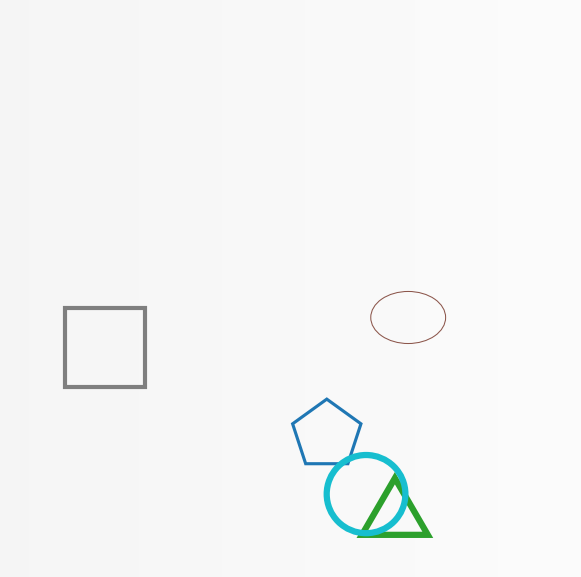[{"shape": "pentagon", "thickness": 1.5, "radius": 0.31, "center": [0.562, 0.246]}, {"shape": "triangle", "thickness": 3, "radius": 0.33, "center": [0.679, 0.106]}, {"shape": "oval", "thickness": 0.5, "radius": 0.32, "center": [0.702, 0.449]}, {"shape": "square", "thickness": 2, "radius": 0.34, "center": [0.181, 0.398]}, {"shape": "circle", "thickness": 3, "radius": 0.34, "center": [0.63, 0.144]}]